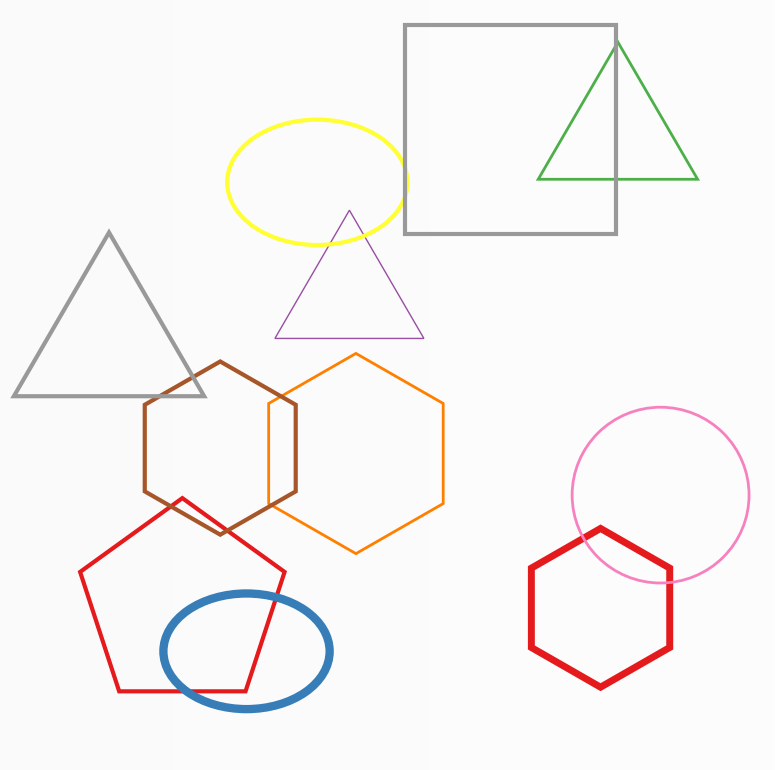[{"shape": "pentagon", "thickness": 1.5, "radius": 0.69, "center": [0.235, 0.214]}, {"shape": "hexagon", "thickness": 2.5, "radius": 0.52, "center": [0.775, 0.211]}, {"shape": "oval", "thickness": 3, "radius": 0.54, "center": [0.318, 0.154]}, {"shape": "triangle", "thickness": 1, "radius": 0.59, "center": [0.797, 0.827]}, {"shape": "triangle", "thickness": 0.5, "radius": 0.55, "center": [0.451, 0.616]}, {"shape": "hexagon", "thickness": 1, "radius": 0.65, "center": [0.459, 0.411]}, {"shape": "oval", "thickness": 1.5, "radius": 0.58, "center": [0.409, 0.763]}, {"shape": "hexagon", "thickness": 1.5, "radius": 0.56, "center": [0.284, 0.418]}, {"shape": "circle", "thickness": 1, "radius": 0.57, "center": [0.852, 0.357]}, {"shape": "triangle", "thickness": 1.5, "radius": 0.71, "center": [0.141, 0.556]}, {"shape": "square", "thickness": 1.5, "radius": 0.68, "center": [0.659, 0.832]}]